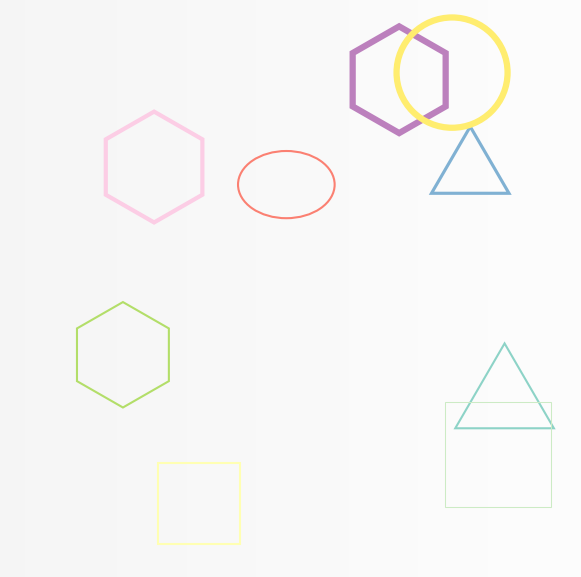[{"shape": "triangle", "thickness": 1, "radius": 0.49, "center": [0.868, 0.307]}, {"shape": "square", "thickness": 1, "radius": 0.35, "center": [0.342, 0.128]}, {"shape": "oval", "thickness": 1, "radius": 0.42, "center": [0.493, 0.679]}, {"shape": "triangle", "thickness": 1.5, "radius": 0.38, "center": [0.809, 0.703]}, {"shape": "hexagon", "thickness": 1, "radius": 0.46, "center": [0.211, 0.385]}, {"shape": "hexagon", "thickness": 2, "radius": 0.48, "center": [0.265, 0.71]}, {"shape": "hexagon", "thickness": 3, "radius": 0.46, "center": [0.687, 0.861]}, {"shape": "square", "thickness": 0.5, "radius": 0.46, "center": [0.857, 0.212]}, {"shape": "circle", "thickness": 3, "radius": 0.48, "center": [0.778, 0.873]}]